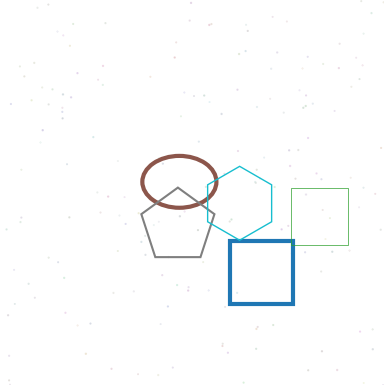[{"shape": "square", "thickness": 3, "radius": 0.41, "center": [0.68, 0.291]}, {"shape": "square", "thickness": 0.5, "radius": 0.37, "center": [0.83, 0.438]}, {"shape": "oval", "thickness": 3, "radius": 0.48, "center": [0.466, 0.528]}, {"shape": "pentagon", "thickness": 1.5, "radius": 0.5, "center": [0.462, 0.413]}, {"shape": "hexagon", "thickness": 1, "radius": 0.48, "center": [0.622, 0.472]}]